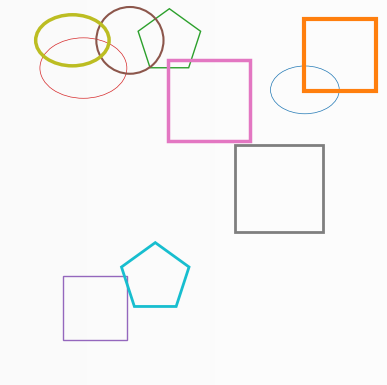[{"shape": "oval", "thickness": 0.5, "radius": 0.44, "center": [0.787, 0.767]}, {"shape": "square", "thickness": 3, "radius": 0.47, "center": [0.877, 0.856]}, {"shape": "pentagon", "thickness": 1, "radius": 0.42, "center": [0.437, 0.893]}, {"shape": "oval", "thickness": 0.5, "radius": 0.56, "center": [0.215, 0.823]}, {"shape": "square", "thickness": 1, "radius": 0.42, "center": [0.245, 0.199]}, {"shape": "circle", "thickness": 1.5, "radius": 0.43, "center": [0.335, 0.895]}, {"shape": "square", "thickness": 2.5, "radius": 0.53, "center": [0.54, 0.74]}, {"shape": "square", "thickness": 2, "radius": 0.57, "center": [0.72, 0.51]}, {"shape": "oval", "thickness": 2.5, "radius": 0.47, "center": [0.187, 0.895]}, {"shape": "pentagon", "thickness": 2, "radius": 0.46, "center": [0.401, 0.278]}]